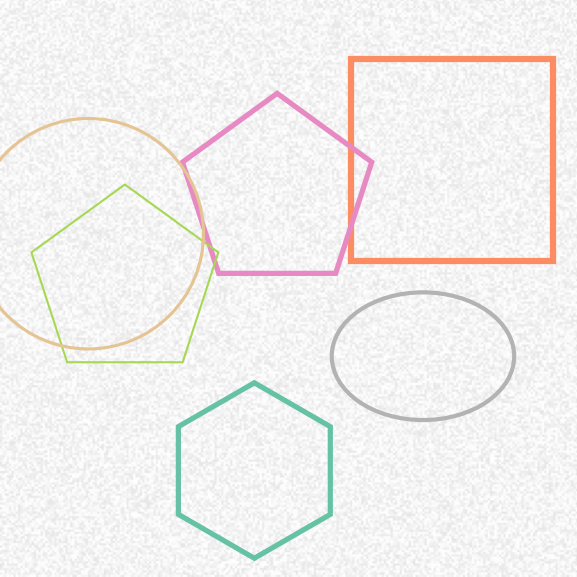[{"shape": "hexagon", "thickness": 2.5, "radius": 0.76, "center": [0.44, 0.184]}, {"shape": "square", "thickness": 3, "radius": 0.87, "center": [0.783, 0.722]}, {"shape": "pentagon", "thickness": 2.5, "radius": 0.86, "center": [0.48, 0.665]}, {"shape": "pentagon", "thickness": 1, "radius": 0.85, "center": [0.216, 0.509]}, {"shape": "circle", "thickness": 1.5, "radius": 1.0, "center": [0.153, 0.594]}, {"shape": "oval", "thickness": 2, "radius": 0.79, "center": [0.732, 0.382]}]